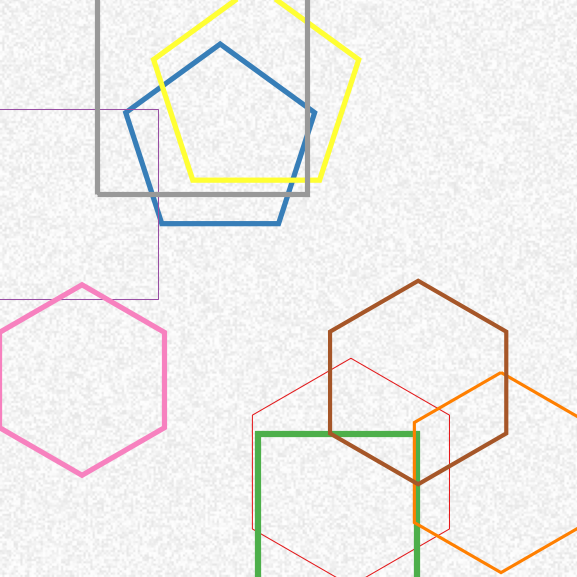[{"shape": "hexagon", "thickness": 0.5, "radius": 0.99, "center": [0.608, 0.182]}, {"shape": "pentagon", "thickness": 2.5, "radius": 0.86, "center": [0.381, 0.751]}, {"shape": "square", "thickness": 3, "radius": 0.69, "center": [0.585, 0.109]}, {"shape": "square", "thickness": 0.5, "radius": 0.82, "center": [0.109, 0.646]}, {"shape": "hexagon", "thickness": 1.5, "radius": 0.87, "center": [0.868, 0.181]}, {"shape": "pentagon", "thickness": 2.5, "radius": 0.93, "center": [0.444, 0.838]}, {"shape": "hexagon", "thickness": 2, "radius": 0.88, "center": [0.724, 0.337]}, {"shape": "hexagon", "thickness": 2.5, "radius": 0.82, "center": [0.142, 0.341]}, {"shape": "square", "thickness": 2.5, "radius": 0.91, "center": [0.35, 0.846]}]